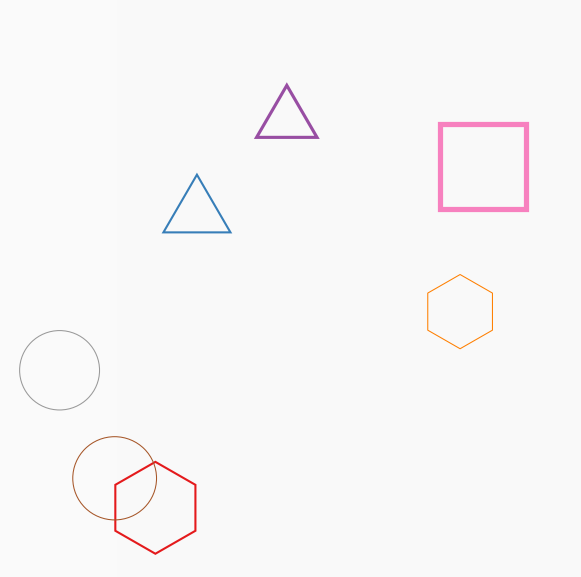[{"shape": "hexagon", "thickness": 1, "radius": 0.4, "center": [0.267, 0.12]}, {"shape": "triangle", "thickness": 1, "radius": 0.33, "center": [0.339, 0.63]}, {"shape": "triangle", "thickness": 1.5, "radius": 0.3, "center": [0.493, 0.791]}, {"shape": "hexagon", "thickness": 0.5, "radius": 0.32, "center": [0.792, 0.46]}, {"shape": "circle", "thickness": 0.5, "radius": 0.36, "center": [0.197, 0.171]}, {"shape": "square", "thickness": 2.5, "radius": 0.37, "center": [0.832, 0.71]}, {"shape": "circle", "thickness": 0.5, "radius": 0.34, "center": [0.102, 0.358]}]